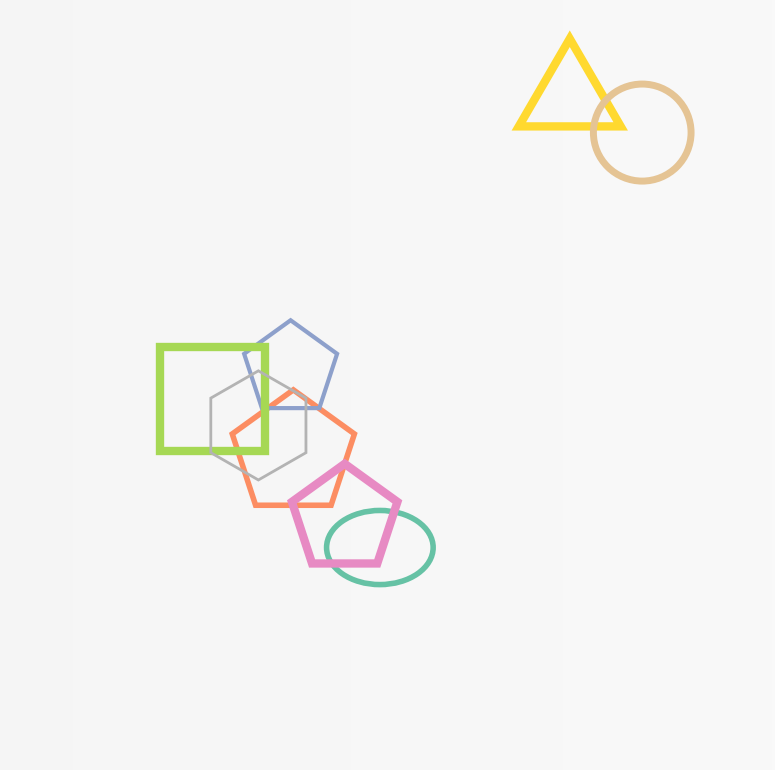[{"shape": "oval", "thickness": 2, "radius": 0.34, "center": [0.49, 0.289]}, {"shape": "pentagon", "thickness": 2, "radius": 0.41, "center": [0.378, 0.411]}, {"shape": "pentagon", "thickness": 1.5, "radius": 0.32, "center": [0.375, 0.521]}, {"shape": "pentagon", "thickness": 3, "radius": 0.36, "center": [0.445, 0.326]}, {"shape": "square", "thickness": 3, "radius": 0.34, "center": [0.274, 0.482]}, {"shape": "triangle", "thickness": 3, "radius": 0.38, "center": [0.735, 0.874]}, {"shape": "circle", "thickness": 2.5, "radius": 0.32, "center": [0.829, 0.828]}, {"shape": "hexagon", "thickness": 1, "radius": 0.35, "center": [0.333, 0.448]}]